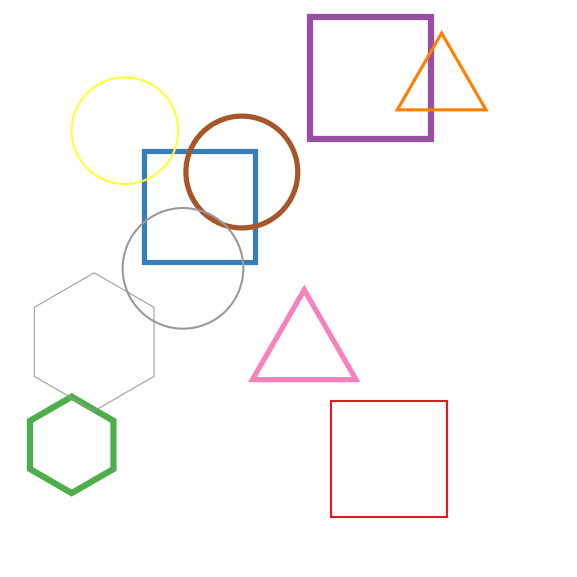[{"shape": "square", "thickness": 1, "radius": 0.5, "center": [0.673, 0.204]}, {"shape": "square", "thickness": 2.5, "radius": 0.48, "center": [0.346, 0.642]}, {"shape": "hexagon", "thickness": 3, "radius": 0.42, "center": [0.124, 0.229]}, {"shape": "square", "thickness": 3, "radius": 0.53, "center": [0.642, 0.864]}, {"shape": "triangle", "thickness": 1.5, "radius": 0.44, "center": [0.765, 0.853]}, {"shape": "circle", "thickness": 1, "radius": 0.46, "center": [0.216, 0.773]}, {"shape": "circle", "thickness": 2.5, "radius": 0.48, "center": [0.419, 0.701]}, {"shape": "triangle", "thickness": 2.5, "radius": 0.52, "center": [0.527, 0.394]}, {"shape": "circle", "thickness": 1, "radius": 0.52, "center": [0.317, 0.534]}, {"shape": "hexagon", "thickness": 0.5, "radius": 0.6, "center": [0.163, 0.407]}]